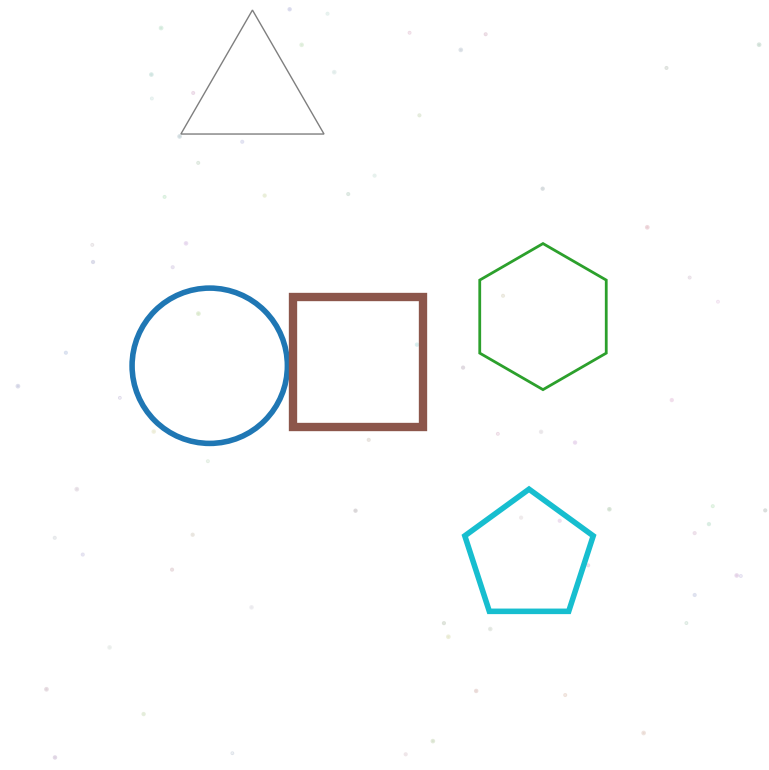[{"shape": "circle", "thickness": 2, "radius": 0.5, "center": [0.272, 0.525]}, {"shape": "hexagon", "thickness": 1, "radius": 0.47, "center": [0.705, 0.589]}, {"shape": "square", "thickness": 3, "radius": 0.42, "center": [0.465, 0.53]}, {"shape": "triangle", "thickness": 0.5, "radius": 0.54, "center": [0.328, 0.88]}, {"shape": "pentagon", "thickness": 2, "radius": 0.44, "center": [0.687, 0.277]}]